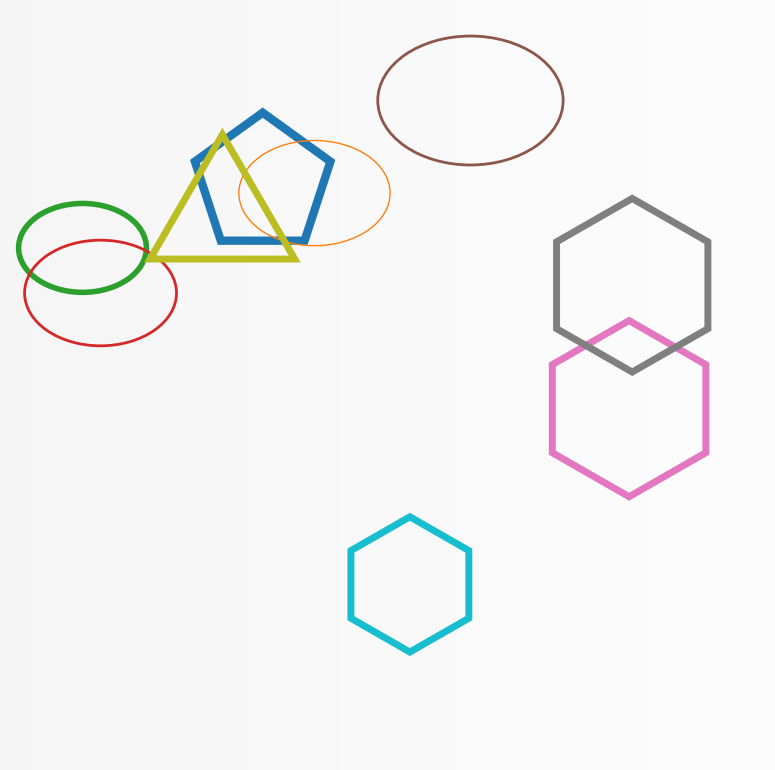[{"shape": "pentagon", "thickness": 3, "radius": 0.46, "center": [0.339, 0.762]}, {"shape": "oval", "thickness": 0.5, "radius": 0.49, "center": [0.406, 0.749]}, {"shape": "oval", "thickness": 2, "radius": 0.41, "center": [0.106, 0.678]}, {"shape": "oval", "thickness": 1, "radius": 0.49, "center": [0.13, 0.619]}, {"shape": "oval", "thickness": 1, "radius": 0.6, "center": [0.607, 0.869]}, {"shape": "hexagon", "thickness": 2.5, "radius": 0.57, "center": [0.812, 0.469]}, {"shape": "hexagon", "thickness": 2.5, "radius": 0.56, "center": [0.816, 0.63]}, {"shape": "triangle", "thickness": 2.5, "radius": 0.54, "center": [0.287, 0.717]}, {"shape": "hexagon", "thickness": 2.5, "radius": 0.44, "center": [0.529, 0.241]}]